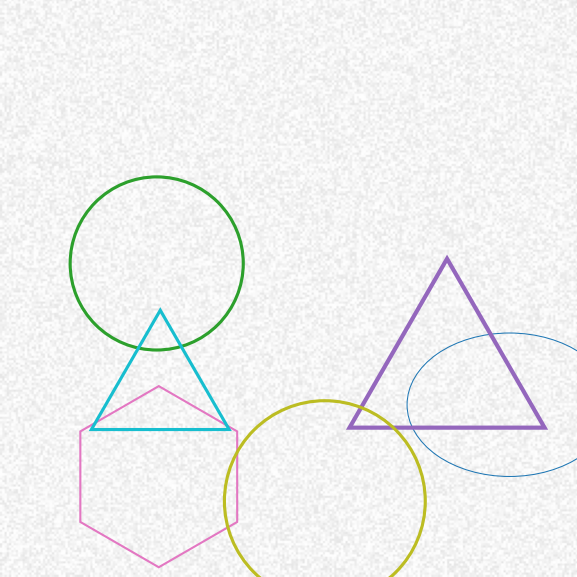[{"shape": "oval", "thickness": 0.5, "radius": 0.89, "center": [0.882, 0.298]}, {"shape": "circle", "thickness": 1.5, "radius": 0.75, "center": [0.271, 0.543]}, {"shape": "triangle", "thickness": 2, "radius": 0.97, "center": [0.774, 0.356]}, {"shape": "hexagon", "thickness": 1, "radius": 0.78, "center": [0.275, 0.174]}, {"shape": "circle", "thickness": 1.5, "radius": 0.87, "center": [0.562, 0.131]}, {"shape": "triangle", "thickness": 1.5, "radius": 0.69, "center": [0.278, 0.324]}]